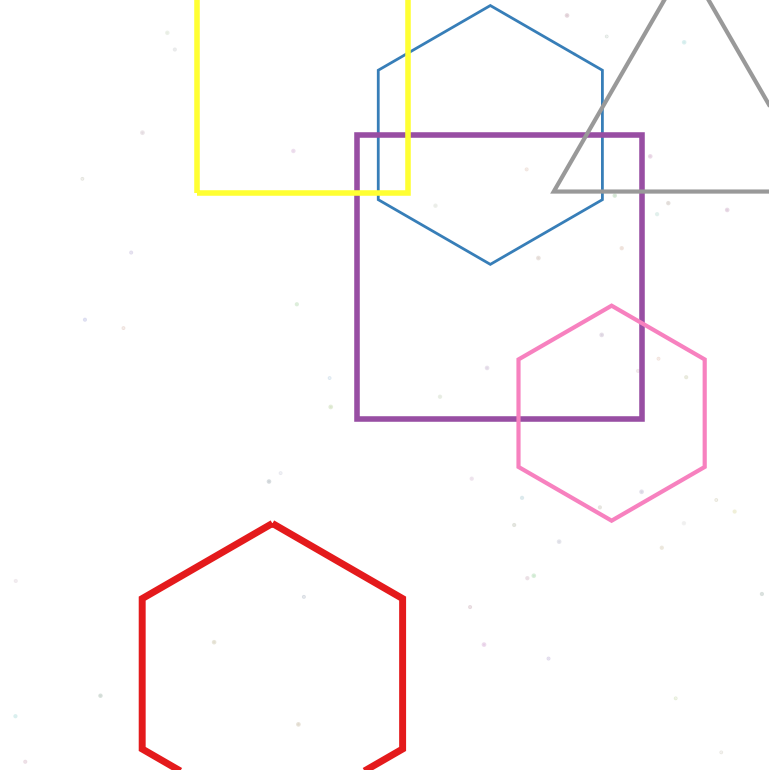[{"shape": "hexagon", "thickness": 2.5, "radius": 0.98, "center": [0.354, 0.125]}, {"shape": "hexagon", "thickness": 1, "radius": 0.84, "center": [0.637, 0.825]}, {"shape": "square", "thickness": 2, "radius": 0.92, "center": [0.649, 0.64]}, {"shape": "square", "thickness": 2, "radius": 0.69, "center": [0.393, 0.886]}, {"shape": "hexagon", "thickness": 1.5, "radius": 0.7, "center": [0.794, 0.463]}, {"shape": "triangle", "thickness": 1.5, "radius": 0.99, "center": [0.891, 0.851]}]